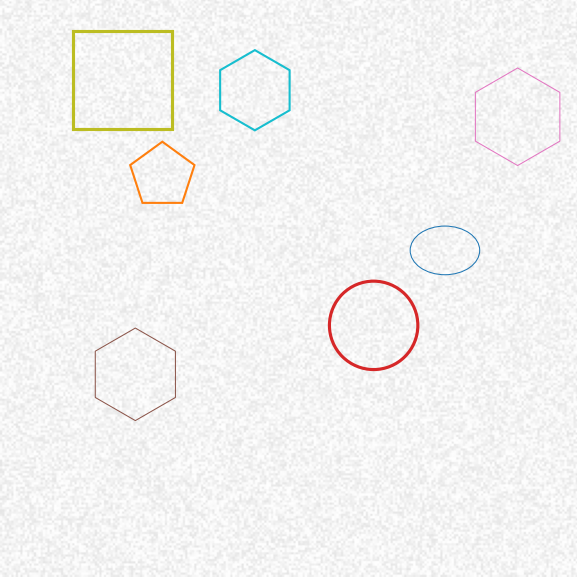[{"shape": "oval", "thickness": 0.5, "radius": 0.3, "center": [0.77, 0.566]}, {"shape": "pentagon", "thickness": 1, "radius": 0.29, "center": [0.281, 0.695]}, {"shape": "circle", "thickness": 1.5, "radius": 0.38, "center": [0.647, 0.436]}, {"shape": "hexagon", "thickness": 0.5, "radius": 0.4, "center": [0.234, 0.351]}, {"shape": "hexagon", "thickness": 0.5, "radius": 0.42, "center": [0.896, 0.797]}, {"shape": "square", "thickness": 1.5, "radius": 0.43, "center": [0.212, 0.86]}, {"shape": "hexagon", "thickness": 1, "radius": 0.35, "center": [0.441, 0.843]}]